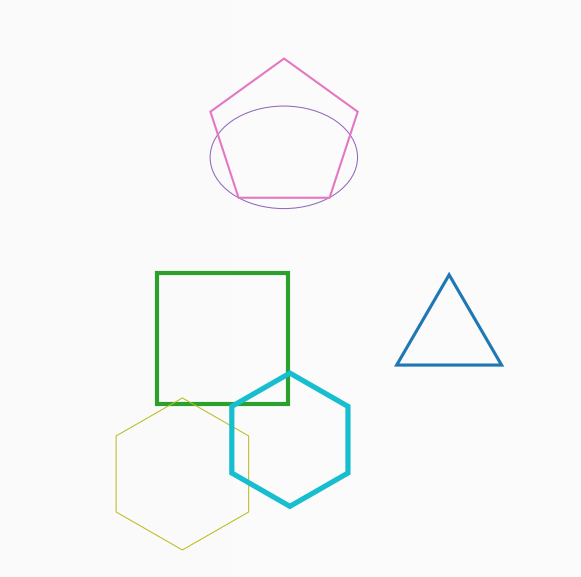[{"shape": "triangle", "thickness": 1.5, "radius": 0.52, "center": [0.773, 0.419]}, {"shape": "square", "thickness": 2, "radius": 0.56, "center": [0.383, 0.413]}, {"shape": "oval", "thickness": 0.5, "radius": 0.63, "center": [0.488, 0.727]}, {"shape": "pentagon", "thickness": 1, "radius": 0.67, "center": [0.489, 0.765]}, {"shape": "hexagon", "thickness": 0.5, "radius": 0.66, "center": [0.314, 0.178]}, {"shape": "hexagon", "thickness": 2.5, "radius": 0.58, "center": [0.499, 0.238]}]